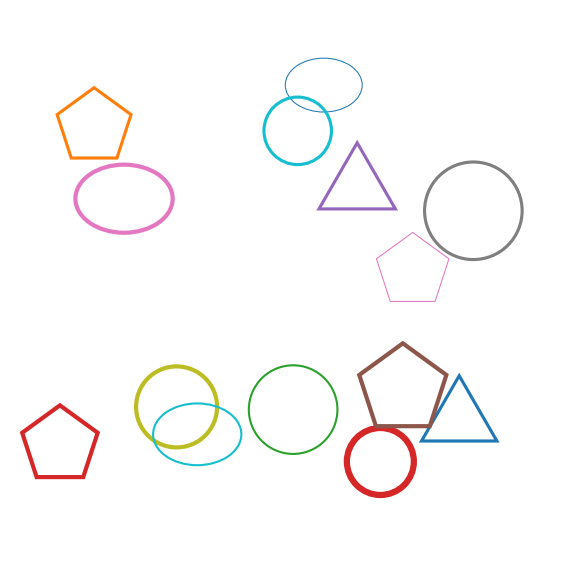[{"shape": "triangle", "thickness": 1.5, "radius": 0.38, "center": [0.795, 0.273]}, {"shape": "oval", "thickness": 0.5, "radius": 0.33, "center": [0.561, 0.852]}, {"shape": "pentagon", "thickness": 1.5, "radius": 0.34, "center": [0.163, 0.78]}, {"shape": "circle", "thickness": 1, "radius": 0.38, "center": [0.508, 0.29]}, {"shape": "pentagon", "thickness": 2, "radius": 0.34, "center": [0.104, 0.229]}, {"shape": "circle", "thickness": 3, "radius": 0.29, "center": [0.659, 0.2]}, {"shape": "triangle", "thickness": 1.5, "radius": 0.38, "center": [0.618, 0.676]}, {"shape": "pentagon", "thickness": 2, "radius": 0.4, "center": [0.698, 0.325]}, {"shape": "oval", "thickness": 2, "radius": 0.42, "center": [0.215, 0.655]}, {"shape": "pentagon", "thickness": 0.5, "radius": 0.33, "center": [0.715, 0.531]}, {"shape": "circle", "thickness": 1.5, "radius": 0.42, "center": [0.82, 0.634]}, {"shape": "circle", "thickness": 2, "radius": 0.35, "center": [0.306, 0.295]}, {"shape": "oval", "thickness": 1, "radius": 0.38, "center": [0.342, 0.247]}, {"shape": "circle", "thickness": 1.5, "radius": 0.29, "center": [0.516, 0.773]}]